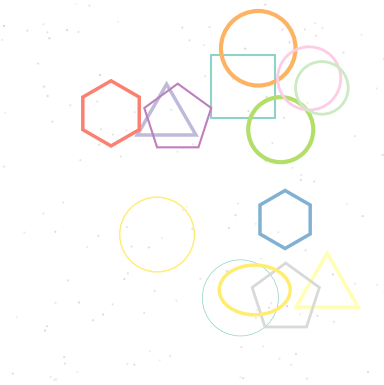[{"shape": "circle", "thickness": 0.5, "radius": 0.49, "center": [0.624, 0.226]}, {"shape": "square", "thickness": 1.5, "radius": 0.41, "center": [0.631, 0.775]}, {"shape": "triangle", "thickness": 2.5, "radius": 0.47, "center": [0.85, 0.249]}, {"shape": "triangle", "thickness": 2.5, "radius": 0.44, "center": [0.433, 0.693]}, {"shape": "hexagon", "thickness": 2.5, "radius": 0.42, "center": [0.288, 0.706]}, {"shape": "hexagon", "thickness": 2.5, "radius": 0.38, "center": [0.74, 0.43]}, {"shape": "circle", "thickness": 3, "radius": 0.48, "center": [0.671, 0.875]}, {"shape": "circle", "thickness": 3, "radius": 0.42, "center": [0.729, 0.663]}, {"shape": "circle", "thickness": 2, "radius": 0.41, "center": [0.803, 0.796]}, {"shape": "pentagon", "thickness": 2, "radius": 0.46, "center": [0.742, 0.225]}, {"shape": "pentagon", "thickness": 1.5, "radius": 0.46, "center": [0.462, 0.691]}, {"shape": "circle", "thickness": 2, "radius": 0.34, "center": [0.836, 0.772]}, {"shape": "oval", "thickness": 2.5, "radius": 0.46, "center": [0.662, 0.247]}, {"shape": "circle", "thickness": 1, "radius": 0.48, "center": [0.408, 0.391]}]